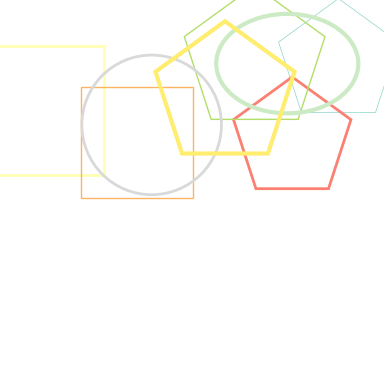[{"shape": "pentagon", "thickness": 0.5, "radius": 0.82, "center": [0.879, 0.84]}, {"shape": "square", "thickness": 2, "radius": 0.84, "center": [0.103, 0.713]}, {"shape": "pentagon", "thickness": 2, "radius": 0.8, "center": [0.759, 0.64]}, {"shape": "square", "thickness": 1, "radius": 0.72, "center": [0.356, 0.63]}, {"shape": "pentagon", "thickness": 1, "radius": 0.96, "center": [0.661, 0.845]}, {"shape": "circle", "thickness": 2, "radius": 0.91, "center": [0.394, 0.676]}, {"shape": "oval", "thickness": 3, "radius": 0.92, "center": [0.746, 0.835]}, {"shape": "pentagon", "thickness": 3, "radius": 0.95, "center": [0.584, 0.755]}]